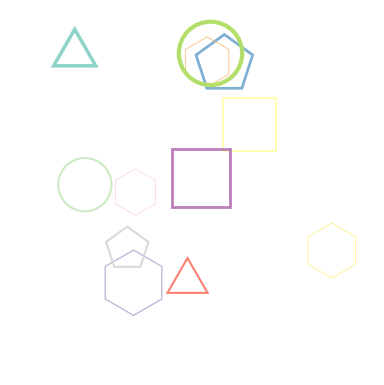[{"shape": "triangle", "thickness": 2.5, "radius": 0.32, "center": [0.194, 0.861]}, {"shape": "square", "thickness": 1.5, "radius": 0.34, "center": [0.647, 0.677]}, {"shape": "hexagon", "thickness": 1, "radius": 0.42, "center": [0.347, 0.266]}, {"shape": "triangle", "thickness": 1.5, "radius": 0.3, "center": [0.487, 0.269]}, {"shape": "pentagon", "thickness": 2, "radius": 0.39, "center": [0.583, 0.833]}, {"shape": "hexagon", "thickness": 0.5, "radius": 0.32, "center": [0.538, 0.839]}, {"shape": "circle", "thickness": 3, "radius": 0.41, "center": [0.547, 0.861]}, {"shape": "hexagon", "thickness": 0.5, "radius": 0.3, "center": [0.352, 0.501]}, {"shape": "pentagon", "thickness": 1.5, "radius": 0.29, "center": [0.331, 0.354]}, {"shape": "square", "thickness": 2, "radius": 0.38, "center": [0.521, 0.537]}, {"shape": "circle", "thickness": 1.5, "radius": 0.35, "center": [0.22, 0.52]}, {"shape": "hexagon", "thickness": 0.5, "radius": 0.36, "center": [0.862, 0.349]}]